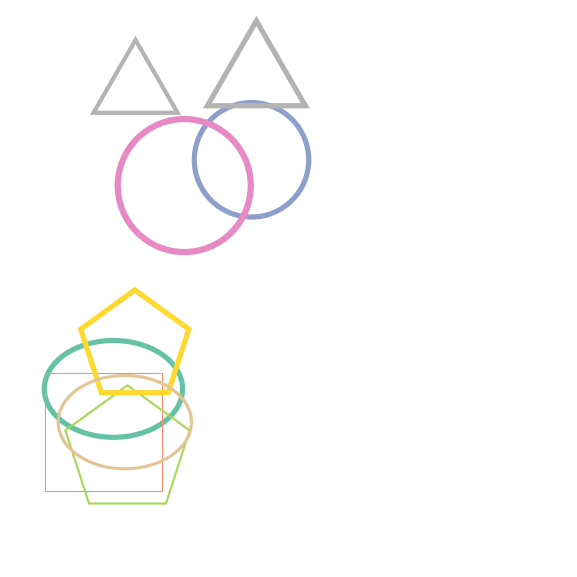[{"shape": "oval", "thickness": 2.5, "radius": 0.6, "center": [0.196, 0.326]}, {"shape": "square", "thickness": 0.5, "radius": 0.51, "center": [0.179, 0.251]}, {"shape": "circle", "thickness": 2.5, "radius": 0.5, "center": [0.436, 0.722]}, {"shape": "circle", "thickness": 3, "radius": 0.58, "center": [0.319, 0.678]}, {"shape": "pentagon", "thickness": 1, "radius": 0.57, "center": [0.221, 0.219]}, {"shape": "pentagon", "thickness": 2.5, "radius": 0.49, "center": [0.233, 0.399]}, {"shape": "oval", "thickness": 1.5, "radius": 0.58, "center": [0.216, 0.268]}, {"shape": "triangle", "thickness": 2, "radius": 0.42, "center": [0.235, 0.846]}, {"shape": "triangle", "thickness": 2.5, "radius": 0.49, "center": [0.444, 0.865]}]